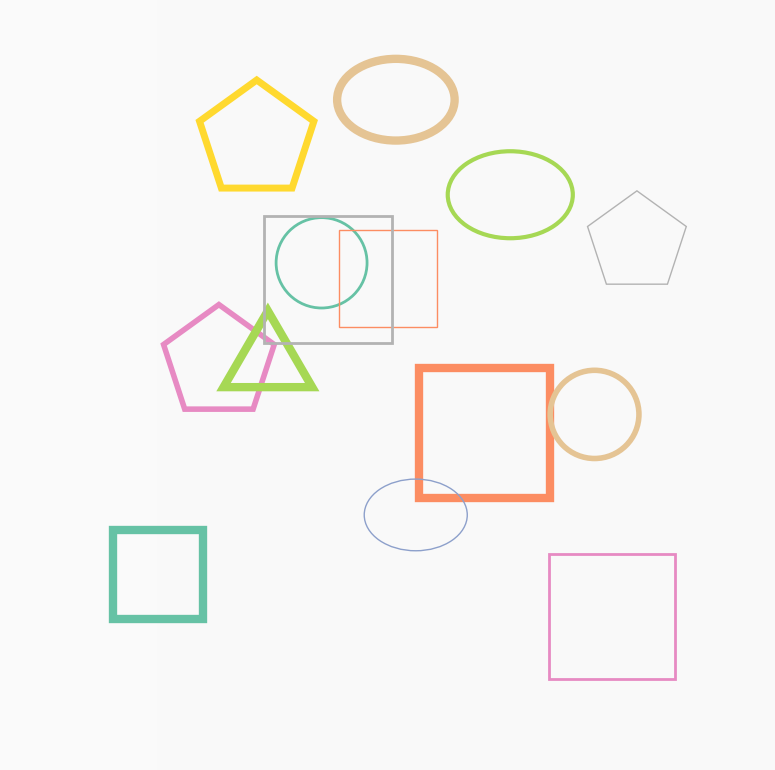[{"shape": "square", "thickness": 3, "radius": 0.29, "center": [0.204, 0.254]}, {"shape": "circle", "thickness": 1, "radius": 0.29, "center": [0.415, 0.659]}, {"shape": "square", "thickness": 0.5, "radius": 0.31, "center": [0.501, 0.638]}, {"shape": "square", "thickness": 3, "radius": 0.42, "center": [0.626, 0.438]}, {"shape": "oval", "thickness": 0.5, "radius": 0.33, "center": [0.536, 0.331]}, {"shape": "square", "thickness": 1, "radius": 0.4, "center": [0.79, 0.199]}, {"shape": "pentagon", "thickness": 2, "radius": 0.38, "center": [0.282, 0.529]}, {"shape": "triangle", "thickness": 3, "radius": 0.33, "center": [0.346, 0.53]}, {"shape": "oval", "thickness": 1.5, "radius": 0.4, "center": [0.658, 0.747]}, {"shape": "pentagon", "thickness": 2.5, "radius": 0.39, "center": [0.331, 0.818]}, {"shape": "oval", "thickness": 3, "radius": 0.38, "center": [0.511, 0.871]}, {"shape": "circle", "thickness": 2, "radius": 0.29, "center": [0.767, 0.462]}, {"shape": "square", "thickness": 1, "radius": 0.41, "center": [0.423, 0.637]}, {"shape": "pentagon", "thickness": 0.5, "radius": 0.33, "center": [0.822, 0.685]}]